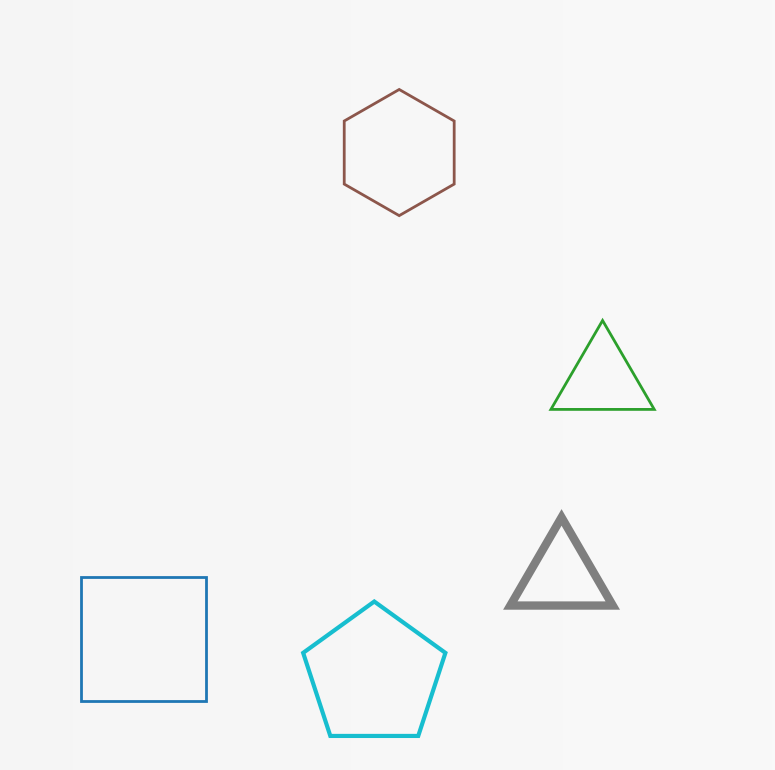[{"shape": "square", "thickness": 1, "radius": 0.4, "center": [0.186, 0.17]}, {"shape": "triangle", "thickness": 1, "radius": 0.38, "center": [0.778, 0.507]}, {"shape": "hexagon", "thickness": 1, "radius": 0.41, "center": [0.515, 0.802]}, {"shape": "triangle", "thickness": 3, "radius": 0.38, "center": [0.725, 0.252]}, {"shape": "pentagon", "thickness": 1.5, "radius": 0.48, "center": [0.483, 0.122]}]